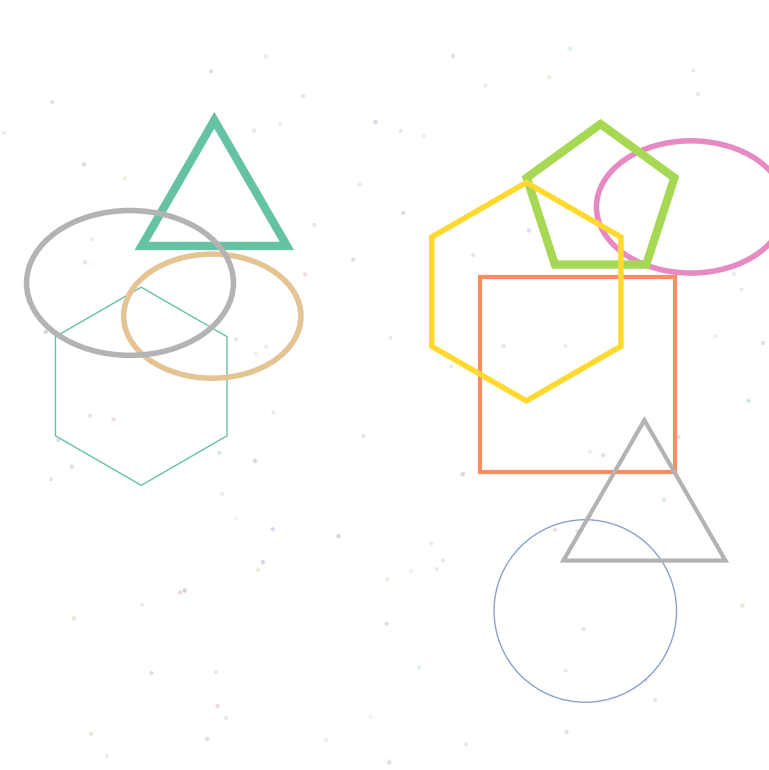[{"shape": "hexagon", "thickness": 0.5, "radius": 0.64, "center": [0.183, 0.498]}, {"shape": "triangle", "thickness": 3, "radius": 0.54, "center": [0.278, 0.735]}, {"shape": "square", "thickness": 1.5, "radius": 0.63, "center": [0.75, 0.513]}, {"shape": "circle", "thickness": 0.5, "radius": 0.59, "center": [0.76, 0.207]}, {"shape": "oval", "thickness": 2, "radius": 0.61, "center": [0.897, 0.731]}, {"shape": "pentagon", "thickness": 3, "radius": 0.5, "center": [0.78, 0.738]}, {"shape": "hexagon", "thickness": 2, "radius": 0.71, "center": [0.684, 0.621]}, {"shape": "oval", "thickness": 2, "radius": 0.58, "center": [0.276, 0.589]}, {"shape": "oval", "thickness": 2, "radius": 0.67, "center": [0.169, 0.633]}, {"shape": "triangle", "thickness": 1.5, "radius": 0.61, "center": [0.837, 0.333]}]